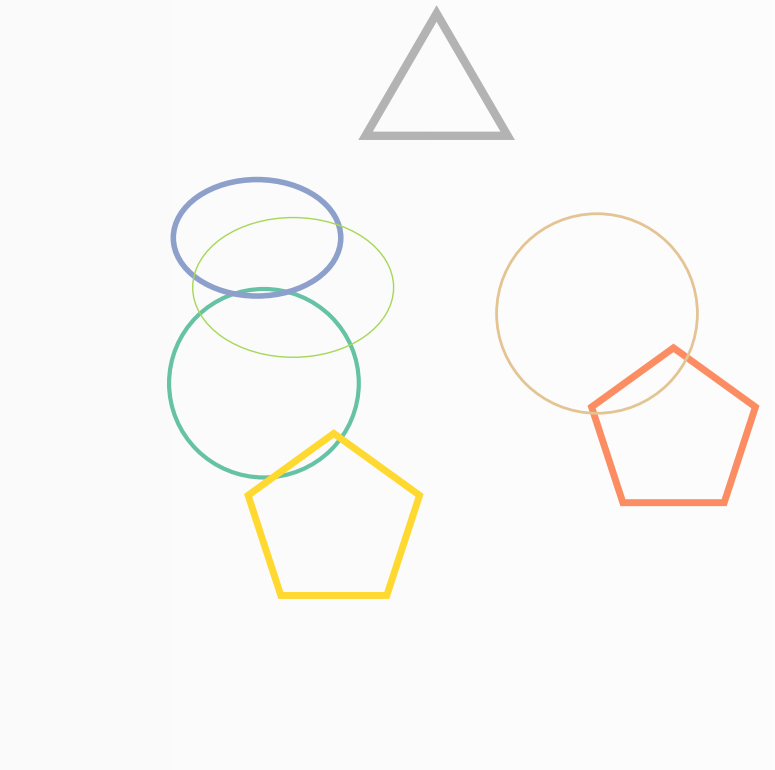[{"shape": "circle", "thickness": 1.5, "radius": 0.61, "center": [0.341, 0.502]}, {"shape": "pentagon", "thickness": 2.5, "radius": 0.56, "center": [0.869, 0.437]}, {"shape": "oval", "thickness": 2, "radius": 0.54, "center": [0.332, 0.691]}, {"shape": "oval", "thickness": 0.5, "radius": 0.65, "center": [0.378, 0.627]}, {"shape": "pentagon", "thickness": 2.5, "radius": 0.58, "center": [0.431, 0.321]}, {"shape": "circle", "thickness": 1, "radius": 0.65, "center": [0.77, 0.593]}, {"shape": "triangle", "thickness": 3, "radius": 0.53, "center": [0.563, 0.877]}]